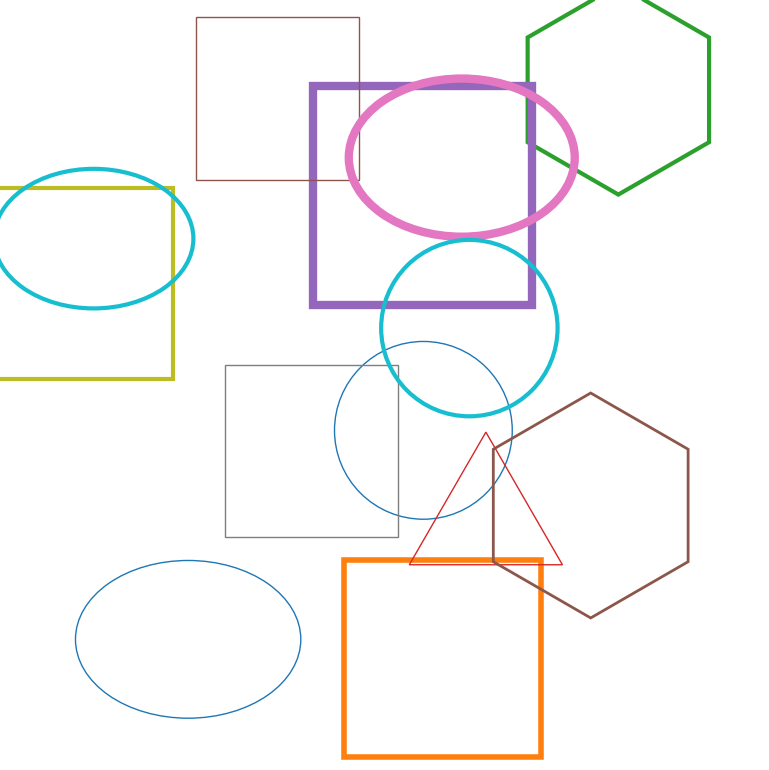[{"shape": "oval", "thickness": 0.5, "radius": 0.73, "center": [0.244, 0.17]}, {"shape": "circle", "thickness": 0.5, "radius": 0.58, "center": [0.55, 0.441]}, {"shape": "square", "thickness": 2, "radius": 0.64, "center": [0.575, 0.145]}, {"shape": "hexagon", "thickness": 1.5, "radius": 0.68, "center": [0.803, 0.883]}, {"shape": "triangle", "thickness": 0.5, "radius": 0.57, "center": [0.631, 0.324]}, {"shape": "square", "thickness": 3, "radius": 0.71, "center": [0.549, 0.746]}, {"shape": "square", "thickness": 0.5, "radius": 0.53, "center": [0.36, 0.872]}, {"shape": "hexagon", "thickness": 1, "radius": 0.73, "center": [0.767, 0.344]}, {"shape": "oval", "thickness": 3, "radius": 0.73, "center": [0.6, 0.795]}, {"shape": "square", "thickness": 0.5, "radius": 0.56, "center": [0.405, 0.414]}, {"shape": "square", "thickness": 1.5, "radius": 0.62, "center": [0.101, 0.632]}, {"shape": "circle", "thickness": 1.5, "radius": 0.57, "center": [0.61, 0.574]}, {"shape": "oval", "thickness": 1.5, "radius": 0.65, "center": [0.122, 0.69]}]